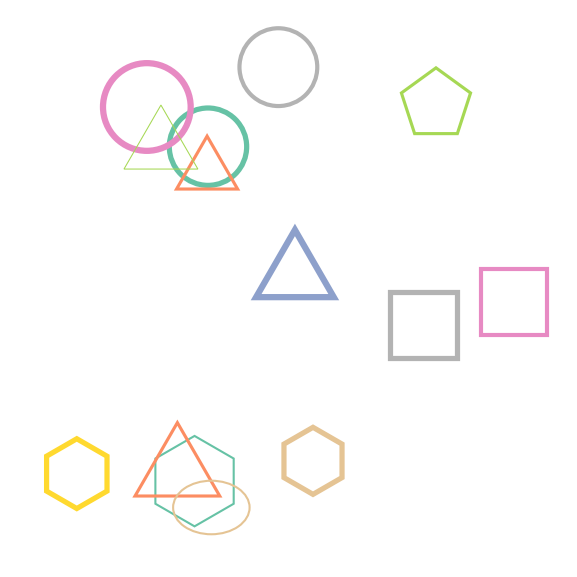[{"shape": "hexagon", "thickness": 1, "radius": 0.39, "center": [0.337, 0.166]}, {"shape": "circle", "thickness": 2.5, "radius": 0.33, "center": [0.36, 0.745]}, {"shape": "triangle", "thickness": 1.5, "radius": 0.31, "center": [0.359, 0.702]}, {"shape": "triangle", "thickness": 1.5, "radius": 0.42, "center": [0.307, 0.183]}, {"shape": "triangle", "thickness": 3, "radius": 0.39, "center": [0.511, 0.523]}, {"shape": "square", "thickness": 2, "radius": 0.29, "center": [0.891, 0.476]}, {"shape": "circle", "thickness": 3, "radius": 0.38, "center": [0.254, 0.814]}, {"shape": "triangle", "thickness": 0.5, "radius": 0.37, "center": [0.279, 0.743]}, {"shape": "pentagon", "thickness": 1.5, "radius": 0.31, "center": [0.755, 0.819]}, {"shape": "hexagon", "thickness": 2.5, "radius": 0.3, "center": [0.133, 0.179]}, {"shape": "hexagon", "thickness": 2.5, "radius": 0.29, "center": [0.542, 0.201]}, {"shape": "oval", "thickness": 1, "radius": 0.33, "center": [0.366, 0.12]}, {"shape": "square", "thickness": 2.5, "radius": 0.29, "center": [0.733, 0.436]}, {"shape": "circle", "thickness": 2, "radius": 0.34, "center": [0.482, 0.883]}]